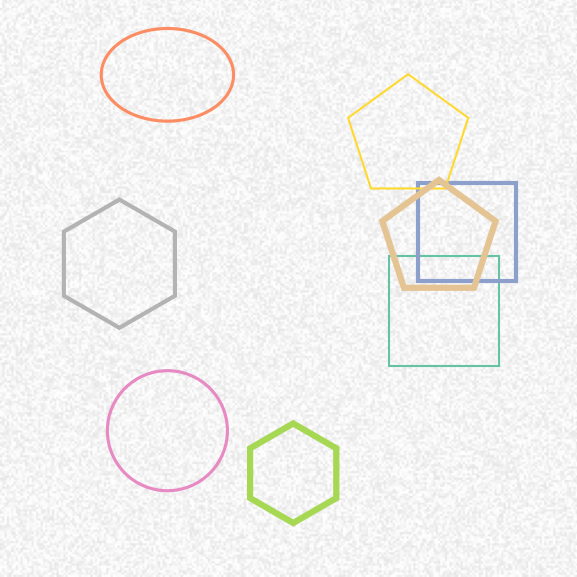[{"shape": "square", "thickness": 1, "radius": 0.48, "center": [0.77, 0.46]}, {"shape": "oval", "thickness": 1.5, "radius": 0.57, "center": [0.29, 0.87]}, {"shape": "square", "thickness": 2, "radius": 0.42, "center": [0.808, 0.598]}, {"shape": "circle", "thickness": 1.5, "radius": 0.52, "center": [0.29, 0.253]}, {"shape": "hexagon", "thickness": 3, "radius": 0.43, "center": [0.508, 0.18]}, {"shape": "pentagon", "thickness": 1, "radius": 0.55, "center": [0.707, 0.761]}, {"shape": "pentagon", "thickness": 3, "radius": 0.52, "center": [0.76, 0.584]}, {"shape": "hexagon", "thickness": 2, "radius": 0.56, "center": [0.207, 0.543]}]